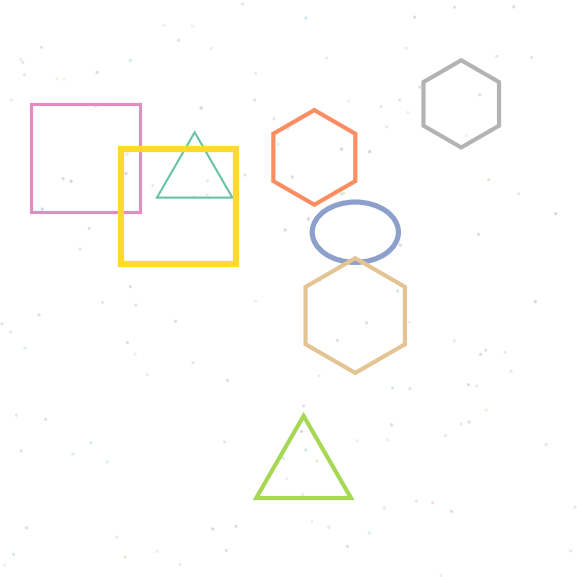[{"shape": "triangle", "thickness": 1, "radius": 0.38, "center": [0.337, 0.695]}, {"shape": "hexagon", "thickness": 2, "radius": 0.41, "center": [0.544, 0.727]}, {"shape": "oval", "thickness": 2.5, "radius": 0.37, "center": [0.615, 0.597]}, {"shape": "square", "thickness": 1.5, "radius": 0.47, "center": [0.148, 0.725]}, {"shape": "triangle", "thickness": 2, "radius": 0.47, "center": [0.526, 0.184]}, {"shape": "square", "thickness": 3, "radius": 0.5, "center": [0.309, 0.641]}, {"shape": "hexagon", "thickness": 2, "radius": 0.5, "center": [0.615, 0.453]}, {"shape": "hexagon", "thickness": 2, "radius": 0.38, "center": [0.799, 0.819]}]